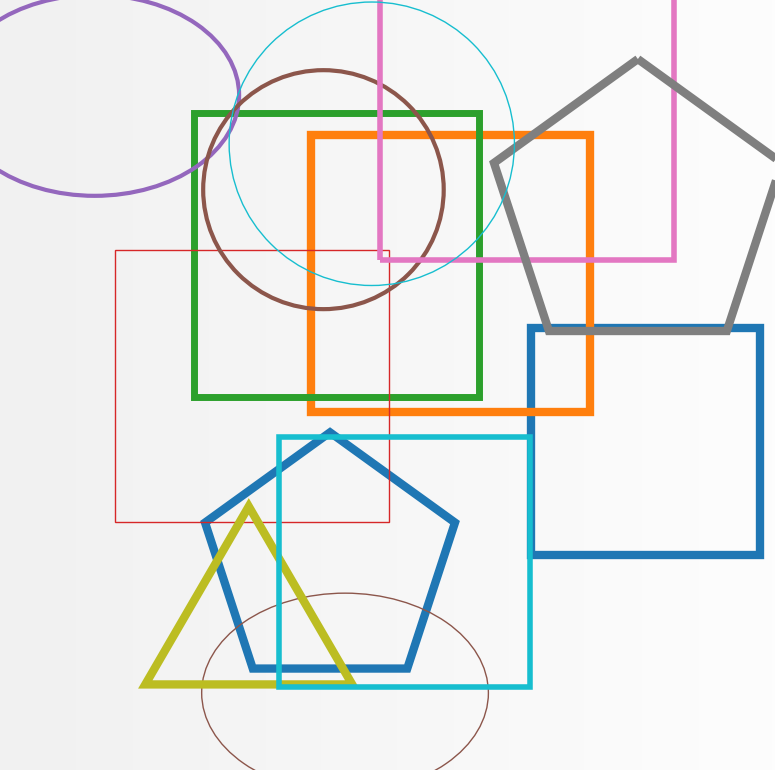[{"shape": "square", "thickness": 3, "radius": 0.74, "center": [0.833, 0.426]}, {"shape": "pentagon", "thickness": 3, "radius": 0.85, "center": [0.426, 0.269]}, {"shape": "square", "thickness": 3, "radius": 0.9, "center": [0.581, 0.644]}, {"shape": "square", "thickness": 2.5, "radius": 0.92, "center": [0.434, 0.669]}, {"shape": "square", "thickness": 0.5, "radius": 0.88, "center": [0.326, 0.499]}, {"shape": "oval", "thickness": 1.5, "radius": 0.93, "center": [0.122, 0.876]}, {"shape": "oval", "thickness": 0.5, "radius": 0.92, "center": [0.445, 0.1]}, {"shape": "circle", "thickness": 1.5, "radius": 0.78, "center": [0.417, 0.754]}, {"shape": "square", "thickness": 2, "radius": 0.95, "center": [0.68, 0.852]}, {"shape": "pentagon", "thickness": 3, "radius": 0.98, "center": [0.823, 0.728]}, {"shape": "triangle", "thickness": 3, "radius": 0.77, "center": [0.321, 0.188]}, {"shape": "circle", "thickness": 0.5, "radius": 0.92, "center": [0.48, 0.813]}, {"shape": "square", "thickness": 2, "radius": 0.81, "center": [0.522, 0.27]}]